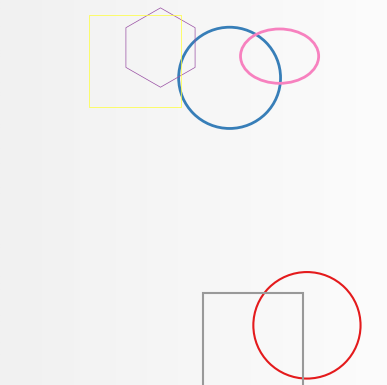[{"shape": "circle", "thickness": 1.5, "radius": 0.69, "center": [0.792, 0.155]}, {"shape": "circle", "thickness": 2, "radius": 0.66, "center": [0.593, 0.798]}, {"shape": "hexagon", "thickness": 0.5, "radius": 0.52, "center": [0.414, 0.877]}, {"shape": "square", "thickness": 0.5, "radius": 0.6, "center": [0.348, 0.841]}, {"shape": "oval", "thickness": 2, "radius": 0.5, "center": [0.722, 0.854]}, {"shape": "square", "thickness": 1.5, "radius": 0.65, "center": [0.653, 0.108]}]